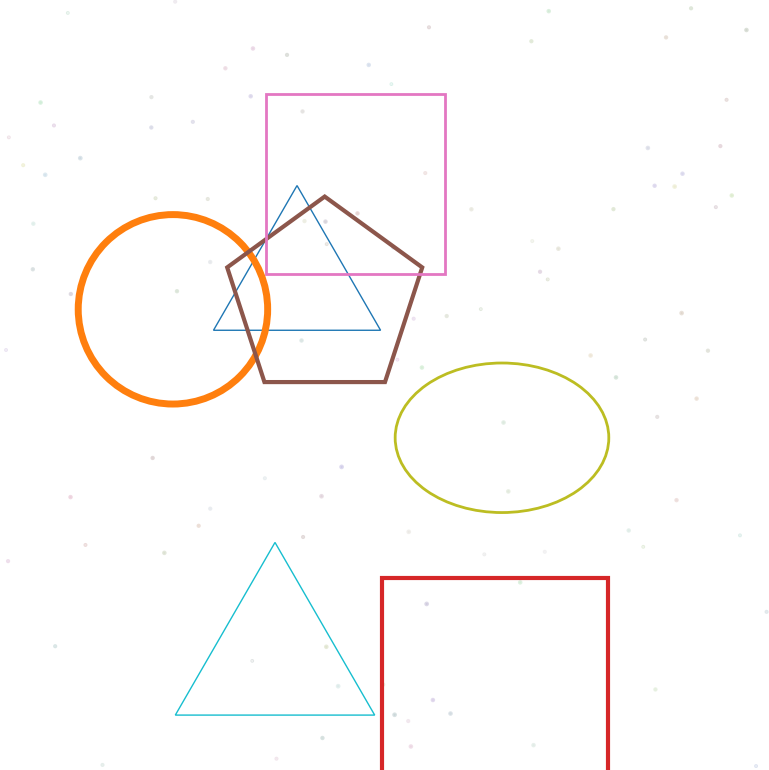[{"shape": "triangle", "thickness": 0.5, "radius": 0.63, "center": [0.386, 0.634]}, {"shape": "circle", "thickness": 2.5, "radius": 0.62, "center": [0.225, 0.598]}, {"shape": "square", "thickness": 1.5, "radius": 0.73, "center": [0.643, 0.103]}, {"shape": "pentagon", "thickness": 1.5, "radius": 0.67, "center": [0.422, 0.612]}, {"shape": "square", "thickness": 1, "radius": 0.58, "center": [0.462, 0.761]}, {"shape": "oval", "thickness": 1, "radius": 0.69, "center": [0.652, 0.431]}, {"shape": "triangle", "thickness": 0.5, "radius": 0.75, "center": [0.357, 0.146]}]